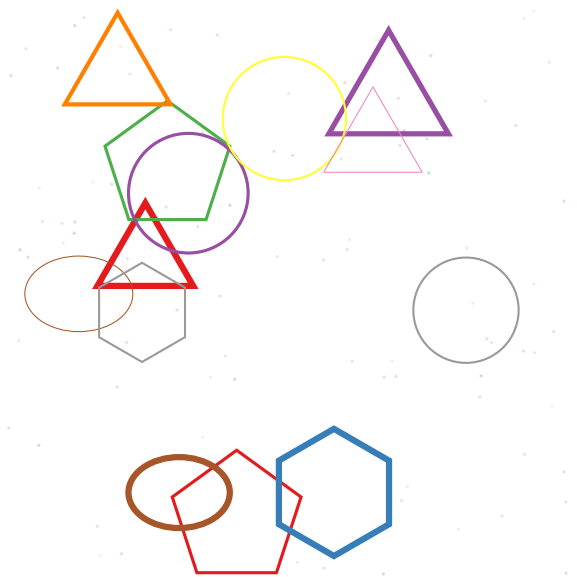[{"shape": "pentagon", "thickness": 1.5, "radius": 0.59, "center": [0.41, 0.102]}, {"shape": "triangle", "thickness": 3, "radius": 0.48, "center": [0.252, 0.552]}, {"shape": "hexagon", "thickness": 3, "radius": 0.55, "center": [0.578, 0.146]}, {"shape": "pentagon", "thickness": 1.5, "radius": 0.57, "center": [0.29, 0.711]}, {"shape": "triangle", "thickness": 2.5, "radius": 0.6, "center": [0.673, 0.827]}, {"shape": "circle", "thickness": 1.5, "radius": 0.52, "center": [0.326, 0.665]}, {"shape": "triangle", "thickness": 2, "radius": 0.53, "center": [0.204, 0.871]}, {"shape": "circle", "thickness": 1, "radius": 0.53, "center": [0.492, 0.794]}, {"shape": "oval", "thickness": 0.5, "radius": 0.47, "center": [0.136, 0.49]}, {"shape": "oval", "thickness": 3, "radius": 0.44, "center": [0.31, 0.146]}, {"shape": "triangle", "thickness": 0.5, "radius": 0.49, "center": [0.646, 0.75]}, {"shape": "circle", "thickness": 1, "radius": 0.46, "center": [0.807, 0.462]}, {"shape": "hexagon", "thickness": 1, "radius": 0.43, "center": [0.246, 0.458]}]